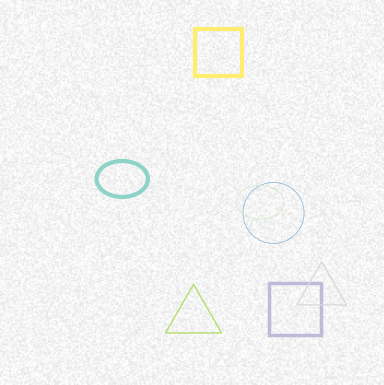[{"shape": "oval", "thickness": 3, "radius": 0.33, "center": [0.318, 0.535]}, {"shape": "square", "thickness": 2.5, "radius": 0.34, "center": [0.767, 0.196]}, {"shape": "circle", "thickness": 0.5, "radius": 0.4, "center": [0.71, 0.447]}, {"shape": "triangle", "thickness": 1, "radius": 0.42, "center": [0.503, 0.177]}, {"shape": "triangle", "thickness": 1, "radius": 0.37, "center": [0.836, 0.245]}, {"shape": "oval", "thickness": 0.5, "radius": 0.31, "center": [0.676, 0.475]}, {"shape": "square", "thickness": 3, "radius": 0.31, "center": [0.568, 0.863]}]